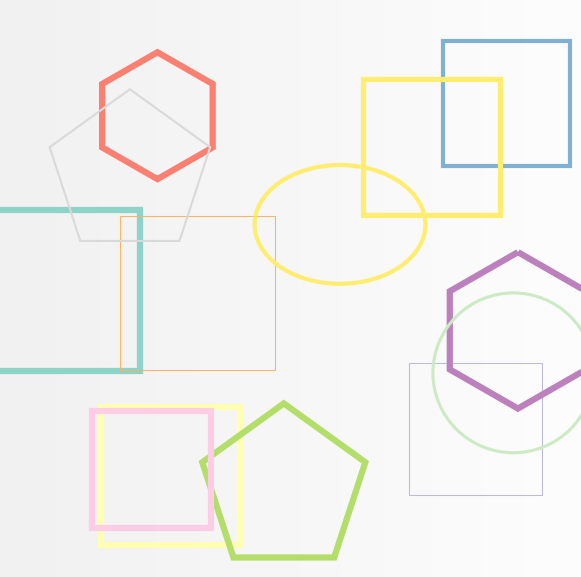[{"shape": "square", "thickness": 3, "radius": 0.7, "center": [0.102, 0.496]}, {"shape": "square", "thickness": 3, "radius": 0.6, "center": [0.293, 0.175]}, {"shape": "square", "thickness": 0.5, "radius": 0.57, "center": [0.819, 0.256]}, {"shape": "hexagon", "thickness": 3, "radius": 0.55, "center": [0.271, 0.799]}, {"shape": "square", "thickness": 2, "radius": 0.54, "center": [0.872, 0.82]}, {"shape": "square", "thickness": 0.5, "radius": 0.67, "center": [0.34, 0.492]}, {"shape": "pentagon", "thickness": 3, "radius": 0.74, "center": [0.488, 0.153]}, {"shape": "square", "thickness": 3, "radius": 0.51, "center": [0.261, 0.186]}, {"shape": "pentagon", "thickness": 1, "radius": 0.73, "center": [0.223, 0.699]}, {"shape": "hexagon", "thickness": 3, "radius": 0.68, "center": [0.891, 0.427]}, {"shape": "circle", "thickness": 1.5, "radius": 0.69, "center": [0.883, 0.354]}, {"shape": "square", "thickness": 2.5, "radius": 0.59, "center": [0.743, 0.745]}, {"shape": "oval", "thickness": 2, "radius": 0.73, "center": [0.585, 0.611]}]